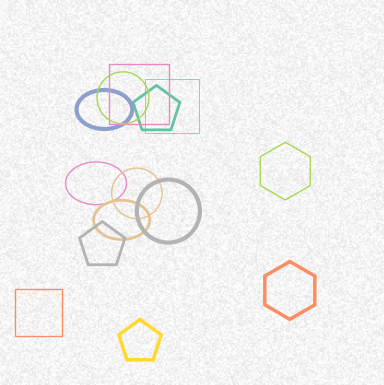[{"shape": "pentagon", "thickness": 2, "radius": 0.32, "center": [0.406, 0.714]}, {"shape": "square", "thickness": 0.5, "radius": 0.35, "center": [0.446, 0.725]}, {"shape": "hexagon", "thickness": 2.5, "radius": 0.37, "center": [0.753, 0.246]}, {"shape": "square", "thickness": 1, "radius": 0.31, "center": [0.101, 0.188]}, {"shape": "oval", "thickness": 3, "radius": 0.36, "center": [0.271, 0.716]}, {"shape": "square", "thickness": 1, "radius": 0.39, "center": [0.361, 0.756]}, {"shape": "oval", "thickness": 1, "radius": 0.4, "center": [0.249, 0.524]}, {"shape": "hexagon", "thickness": 1, "radius": 0.37, "center": [0.741, 0.556]}, {"shape": "circle", "thickness": 1, "radius": 0.34, "center": [0.319, 0.746]}, {"shape": "pentagon", "thickness": 2.5, "radius": 0.29, "center": [0.364, 0.112]}, {"shape": "circle", "thickness": 1, "radius": 0.33, "center": [0.356, 0.498]}, {"shape": "oval", "thickness": 2, "radius": 0.36, "center": [0.316, 0.429]}, {"shape": "pentagon", "thickness": 2, "radius": 0.31, "center": [0.266, 0.363]}, {"shape": "circle", "thickness": 3, "radius": 0.41, "center": [0.437, 0.452]}]